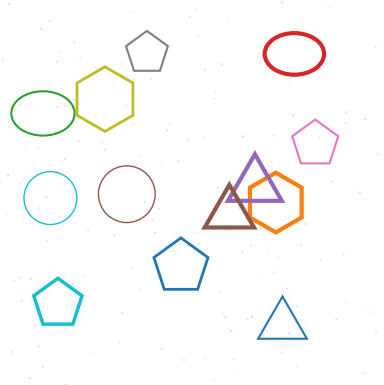[{"shape": "pentagon", "thickness": 2, "radius": 0.37, "center": [0.47, 0.308]}, {"shape": "triangle", "thickness": 1.5, "radius": 0.37, "center": [0.734, 0.157]}, {"shape": "hexagon", "thickness": 3, "radius": 0.39, "center": [0.716, 0.474]}, {"shape": "oval", "thickness": 1.5, "radius": 0.41, "center": [0.112, 0.705]}, {"shape": "oval", "thickness": 3, "radius": 0.39, "center": [0.765, 0.86]}, {"shape": "triangle", "thickness": 3, "radius": 0.4, "center": [0.662, 0.519]}, {"shape": "circle", "thickness": 1, "radius": 0.37, "center": [0.329, 0.496]}, {"shape": "triangle", "thickness": 3, "radius": 0.37, "center": [0.596, 0.446]}, {"shape": "pentagon", "thickness": 1.5, "radius": 0.31, "center": [0.819, 0.627]}, {"shape": "pentagon", "thickness": 1.5, "radius": 0.29, "center": [0.382, 0.862]}, {"shape": "hexagon", "thickness": 2, "radius": 0.42, "center": [0.273, 0.743]}, {"shape": "pentagon", "thickness": 2.5, "radius": 0.33, "center": [0.15, 0.211]}, {"shape": "circle", "thickness": 1, "radius": 0.34, "center": [0.131, 0.486]}]